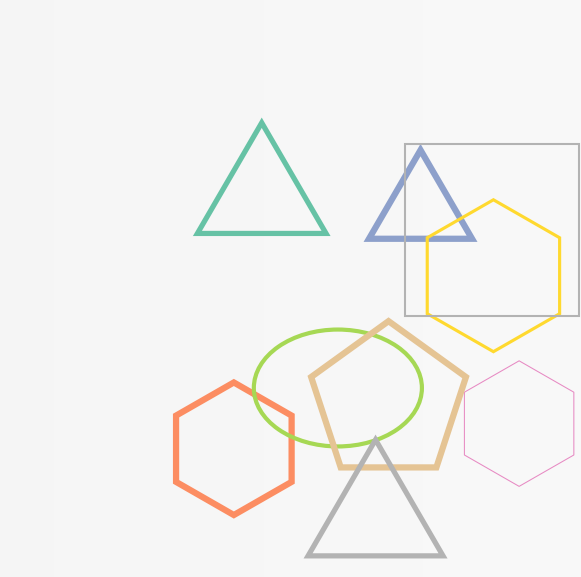[{"shape": "triangle", "thickness": 2.5, "radius": 0.64, "center": [0.45, 0.659]}, {"shape": "hexagon", "thickness": 3, "radius": 0.57, "center": [0.402, 0.222]}, {"shape": "triangle", "thickness": 3, "radius": 0.51, "center": [0.723, 0.637]}, {"shape": "hexagon", "thickness": 0.5, "radius": 0.54, "center": [0.893, 0.266]}, {"shape": "oval", "thickness": 2, "radius": 0.72, "center": [0.581, 0.327]}, {"shape": "hexagon", "thickness": 1.5, "radius": 0.66, "center": [0.849, 0.522]}, {"shape": "pentagon", "thickness": 3, "radius": 0.7, "center": [0.668, 0.303]}, {"shape": "triangle", "thickness": 2.5, "radius": 0.67, "center": [0.646, 0.104]}, {"shape": "square", "thickness": 1, "radius": 0.75, "center": [0.847, 0.601]}]